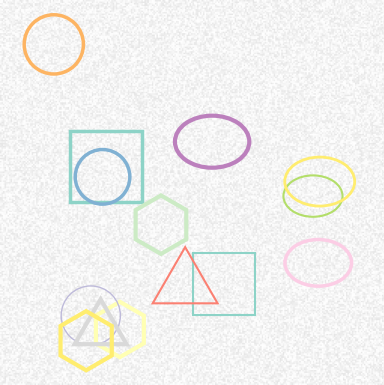[{"shape": "square", "thickness": 2.5, "radius": 0.47, "center": [0.275, 0.568]}, {"shape": "square", "thickness": 1.5, "radius": 0.4, "center": [0.581, 0.262]}, {"shape": "hexagon", "thickness": 3, "radius": 0.36, "center": [0.311, 0.144]}, {"shape": "circle", "thickness": 1, "radius": 0.38, "center": [0.236, 0.18]}, {"shape": "triangle", "thickness": 1.5, "radius": 0.49, "center": [0.481, 0.261]}, {"shape": "circle", "thickness": 2.5, "radius": 0.35, "center": [0.266, 0.541]}, {"shape": "circle", "thickness": 2.5, "radius": 0.38, "center": [0.14, 0.885]}, {"shape": "oval", "thickness": 1.5, "radius": 0.38, "center": [0.813, 0.491]}, {"shape": "oval", "thickness": 2.5, "radius": 0.43, "center": [0.827, 0.317]}, {"shape": "triangle", "thickness": 3, "radius": 0.39, "center": [0.261, 0.145]}, {"shape": "oval", "thickness": 3, "radius": 0.48, "center": [0.551, 0.632]}, {"shape": "hexagon", "thickness": 3, "radius": 0.38, "center": [0.418, 0.416]}, {"shape": "oval", "thickness": 2, "radius": 0.45, "center": [0.83, 0.528]}, {"shape": "hexagon", "thickness": 3, "radius": 0.38, "center": [0.224, 0.115]}]